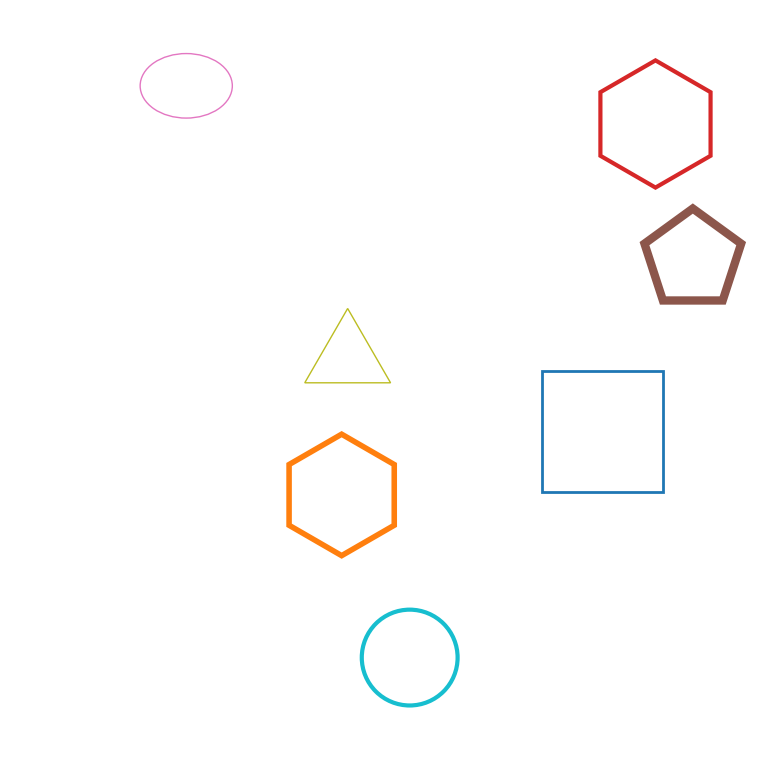[{"shape": "square", "thickness": 1, "radius": 0.39, "center": [0.783, 0.439]}, {"shape": "hexagon", "thickness": 2, "radius": 0.39, "center": [0.444, 0.357]}, {"shape": "hexagon", "thickness": 1.5, "radius": 0.41, "center": [0.851, 0.839]}, {"shape": "pentagon", "thickness": 3, "radius": 0.33, "center": [0.9, 0.663]}, {"shape": "oval", "thickness": 0.5, "radius": 0.3, "center": [0.242, 0.889]}, {"shape": "triangle", "thickness": 0.5, "radius": 0.32, "center": [0.452, 0.535]}, {"shape": "circle", "thickness": 1.5, "radius": 0.31, "center": [0.532, 0.146]}]